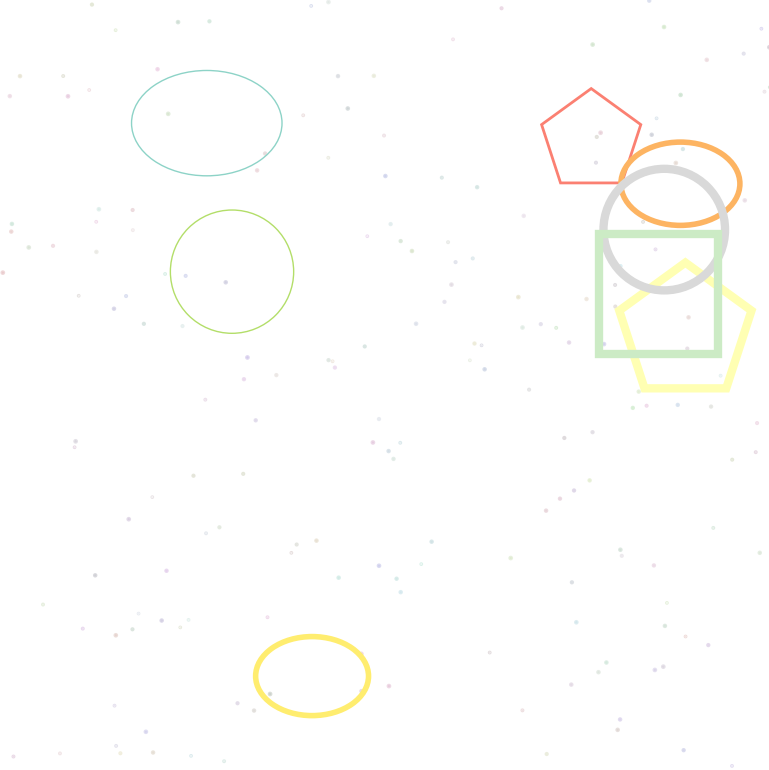[{"shape": "oval", "thickness": 0.5, "radius": 0.49, "center": [0.269, 0.84]}, {"shape": "pentagon", "thickness": 3, "radius": 0.45, "center": [0.89, 0.569]}, {"shape": "pentagon", "thickness": 1, "radius": 0.34, "center": [0.768, 0.817]}, {"shape": "oval", "thickness": 2, "radius": 0.39, "center": [0.884, 0.761]}, {"shape": "circle", "thickness": 0.5, "radius": 0.4, "center": [0.301, 0.647]}, {"shape": "circle", "thickness": 3, "radius": 0.39, "center": [0.863, 0.702]}, {"shape": "square", "thickness": 3, "radius": 0.39, "center": [0.855, 0.618]}, {"shape": "oval", "thickness": 2, "radius": 0.37, "center": [0.405, 0.122]}]